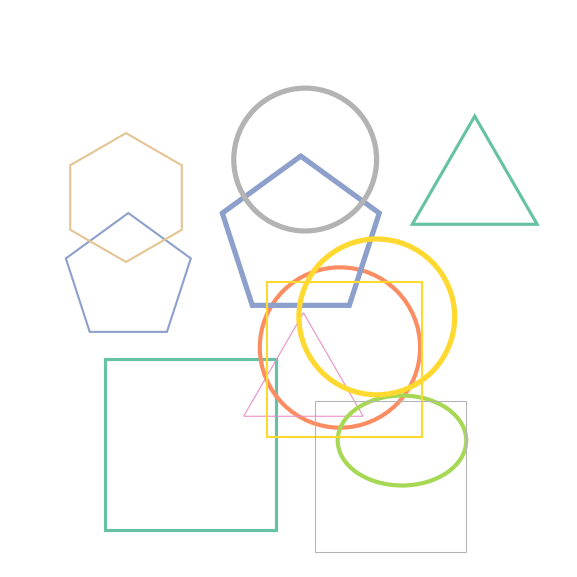[{"shape": "triangle", "thickness": 1.5, "radius": 0.62, "center": [0.822, 0.673]}, {"shape": "square", "thickness": 1.5, "radius": 0.74, "center": [0.33, 0.229]}, {"shape": "circle", "thickness": 2, "radius": 0.69, "center": [0.589, 0.397]}, {"shape": "pentagon", "thickness": 1, "radius": 0.57, "center": [0.222, 0.517]}, {"shape": "pentagon", "thickness": 2.5, "radius": 0.71, "center": [0.521, 0.586]}, {"shape": "triangle", "thickness": 0.5, "radius": 0.6, "center": [0.525, 0.338]}, {"shape": "oval", "thickness": 2, "radius": 0.56, "center": [0.696, 0.236]}, {"shape": "square", "thickness": 1, "radius": 0.67, "center": [0.596, 0.376]}, {"shape": "circle", "thickness": 2.5, "radius": 0.67, "center": [0.652, 0.45]}, {"shape": "hexagon", "thickness": 1, "radius": 0.56, "center": [0.218, 0.657]}, {"shape": "square", "thickness": 0.5, "radius": 0.66, "center": [0.676, 0.174]}, {"shape": "circle", "thickness": 2.5, "radius": 0.62, "center": [0.528, 0.723]}]